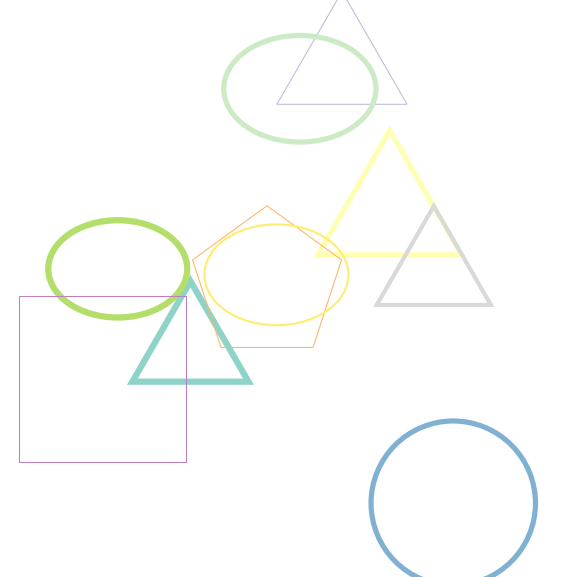[{"shape": "triangle", "thickness": 3, "radius": 0.58, "center": [0.33, 0.396]}, {"shape": "triangle", "thickness": 2.5, "radius": 0.72, "center": [0.675, 0.63]}, {"shape": "triangle", "thickness": 0.5, "radius": 0.65, "center": [0.592, 0.884]}, {"shape": "circle", "thickness": 2.5, "radius": 0.71, "center": [0.785, 0.128]}, {"shape": "pentagon", "thickness": 0.5, "radius": 0.68, "center": [0.462, 0.507]}, {"shape": "oval", "thickness": 3, "radius": 0.6, "center": [0.204, 0.534]}, {"shape": "triangle", "thickness": 2, "radius": 0.57, "center": [0.751, 0.528]}, {"shape": "square", "thickness": 0.5, "radius": 0.72, "center": [0.177, 0.343]}, {"shape": "oval", "thickness": 2.5, "radius": 0.66, "center": [0.519, 0.845]}, {"shape": "oval", "thickness": 1, "radius": 0.62, "center": [0.479, 0.523]}]